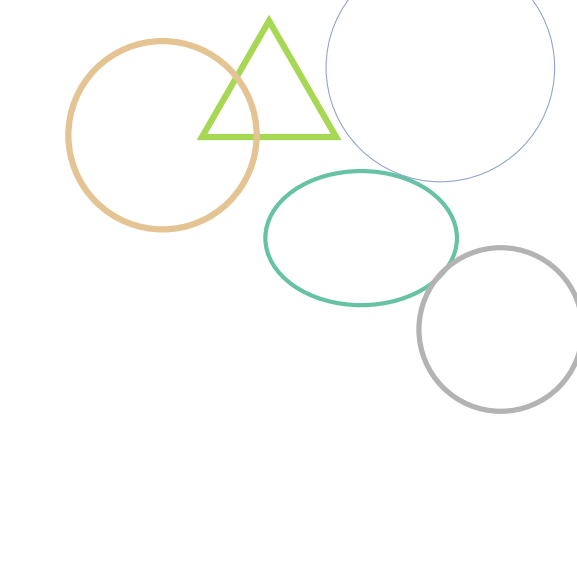[{"shape": "oval", "thickness": 2, "radius": 0.83, "center": [0.625, 0.587]}, {"shape": "circle", "thickness": 0.5, "radius": 0.99, "center": [0.763, 0.882]}, {"shape": "triangle", "thickness": 3, "radius": 0.67, "center": [0.466, 0.829]}, {"shape": "circle", "thickness": 3, "radius": 0.82, "center": [0.281, 0.765]}, {"shape": "circle", "thickness": 2.5, "radius": 0.71, "center": [0.867, 0.429]}]